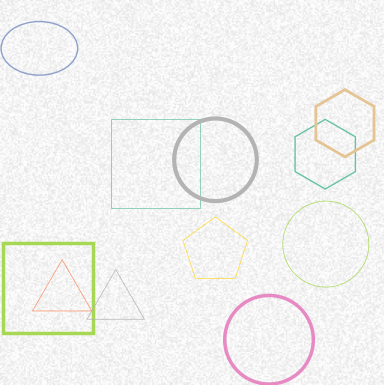[{"shape": "square", "thickness": 0.5, "radius": 0.58, "center": [0.404, 0.575]}, {"shape": "hexagon", "thickness": 1, "radius": 0.45, "center": [0.845, 0.6]}, {"shape": "triangle", "thickness": 0.5, "radius": 0.44, "center": [0.161, 0.237]}, {"shape": "oval", "thickness": 1, "radius": 0.5, "center": [0.102, 0.874]}, {"shape": "circle", "thickness": 2.5, "radius": 0.58, "center": [0.699, 0.118]}, {"shape": "square", "thickness": 2.5, "radius": 0.58, "center": [0.125, 0.253]}, {"shape": "circle", "thickness": 0.5, "radius": 0.56, "center": [0.846, 0.366]}, {"shape": "pentagon", "thickness": 0.5, "radius": 0.44, "center": [0.559, 0.348]}, {"shape": "hexagon", "thickness": 2, "radius": 0.44, "center": [0.896, 0.68]}, {"shape": "circle", "thickness": 3, "radius": 0.54, "center": [0.56, 0.585]}, {"shape": "triangle", "thickness": 0.5, "radius": 0.43, "center": [0.301, 0.214]}]